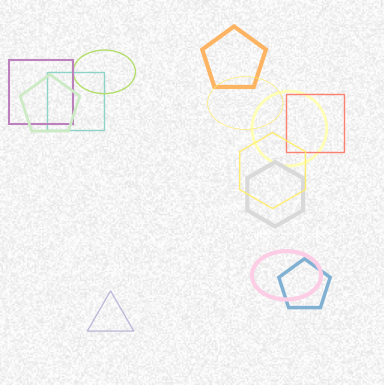[{"shape": "square", "thickness": 1, "radius": 0.37, "center": [0.196, 0.738]}, {"shape": "circle", "thickness": 2, "radius": 0.49, "center": [0.752, 0.666]}, {"shape": "triangle", "thickness": 1, "radius": 0.35, "center": [0.287, 0.175]}, {"shape": "square", "thickness": 1, "radius": 0.38, "center": [0.817, 0.681]}, {"shape": "pentagon", "thickness": 2.5, "radius": 0.35, "center": [0.791, 0.258]}, {"shape": "pentagon", "thickness": 3, "radius": 0.43, "center": [0.608, 0.844]}, {"shape": "oval", "thickness": 1, "radius": 0.4, "center": [0.271, 0.813]}, {"shape": "oval", "thickness": 3, "radius": 0.45, "center": [0.744, 0.285]}, {"shape": "hexagon", "thickness": 3, "radius": 0.42, "center": [0.715, 0.496]}, {"shape": "square", "thickness": 1.5, "radius": 0.41, "center": [0.106, 0.76]}, {"shape": "pentagon", "thickness": 2, "radius": 0.41, "center": [0.13, 0.725]}, {"shape": "hexagon", "thickness": 1, "radius": 0.49, "center": [0.708, 0.557]}, {"shape": "oval", "thickness": 0.5, "radius": 0.49, "center": [0.637, 0.732]}]